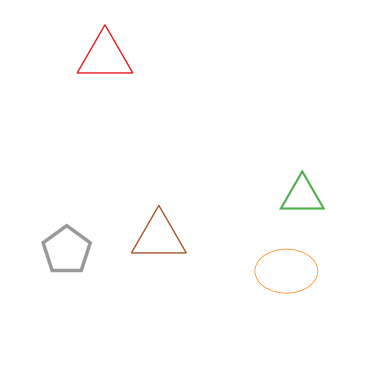[{"shape": "triangle", "thickness": 1, "radius": 0.42, "center": [0.273, 0.852]}, {"shape": "triangle", "thickness": 1.5, "radius": 0.32, "center": [0.785, 0.491]}, {"shape": "oval", "thickness": 0.5, "radius": 0.41, "center": [0.744, 0.296]}, {"shape": "triangle", "thickness": 1, "radius": 0.41, "center": [0.413, 0.384]}, {"shape": "pentagon", "thickness": 2.5, "radius": 0.32, "center": [0.173, 0.35]}]